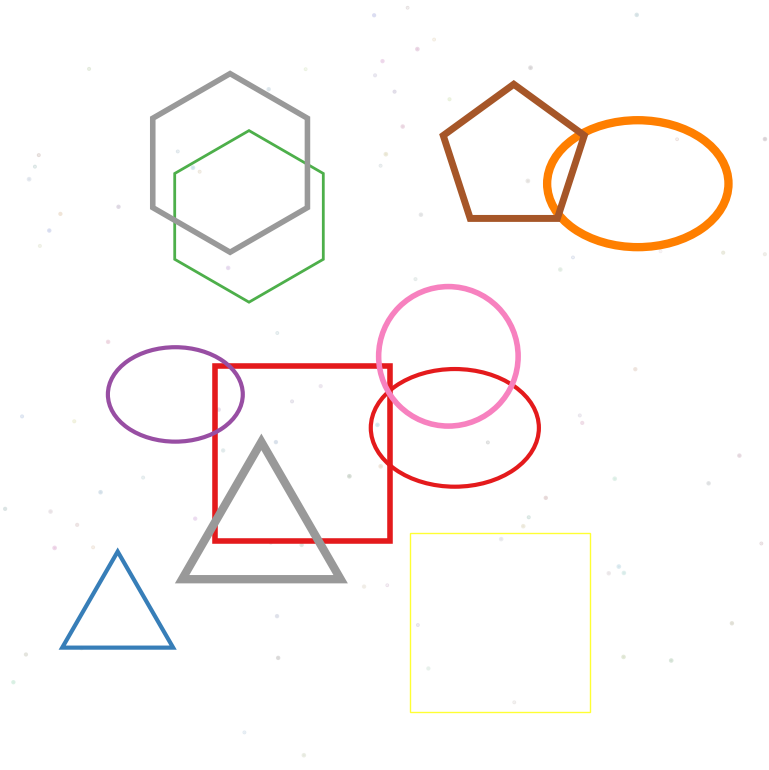[{"shape": "square", "thickness": 2, "radius": 0.57, "center": [0.393, 0.411]}, {"shape": "oval", "thickness": 1.5, "radius": 0.55, "center": [0.591, 0.444]}, {"shape": "triangle", "thickness": 1.5, "radius": 0.42, "center": [0.153, 0.201]}, {"shape": "hexagon", "thickness": 1, "radius": 0.56, "center": [0.323, 0.719]}, {"shape": "oval", "thickness": 1.5, "radius": 0.44, "center": [0.228, 0.488]}, {"shape": "oval", "thickness": 3, "radius": 0.59, "center": [0.828, 0.761]}, {"shape": "square", "thickness": 0.5, "radius": 0.58, "center": [0.649, 0.192]}, {"shape": "pentagon", "thickness": 2.5, "radius": 0.48, "center": [0.667, 0.794]}, {"shape": "circle", "thickness": 2, "radius": 0.45, "center": [0.582, 0.537]}, {"shape": "hexagon", "thickness": 2, "radius": 0.58, "center": [0.299, 0.788]}, {"shape": "triangle", "thickness": 3, "radius": 0.59, "center": [0.339, 0.307]}]